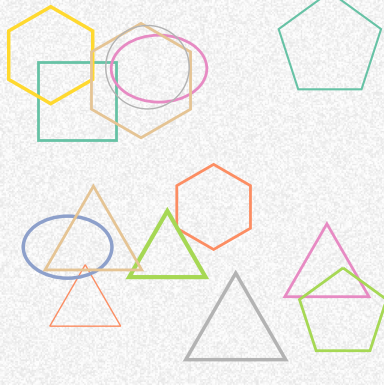[{"shape": "pentagon", "thickness": 1.5, "radius": 0.7, "center": [0.857, 0.881]}, {"shape": "square", "thickness": 2, "radius": 0.51, "center": [0.2, 0.739]}, {"shape": "triangle", "thickness": 1, "radius": 0.53, "center": [0.221, 0.206]}, {"shape": "hexagon", "thickness": 2, "radius": 0.55, "center": [0.555, 0.462]}, {"shape": "oval", "thickness": 2.5, "radius": 0.58, "center": [0.176, 0.358]}, {"shape": "oval", "thickness": 2, "radius": 0.62, "center": [0.413, 0.822]}, {"shape": "triangle", "thickness": 2, "radius": 0.63, "center": [0.849, 0.292]}, {"shape": "triangle", "thickness": 3, "radius": 0.57, "center": [0.435, 0.338]}, {"shape": "pentagon", "thickness": 2, "radius": 0.59, "center": [0.891, 0.185]}, {"shape": "hexagon", "thickness": 2.5, "radius": 0.63, "center": [0.132, 0.857]}, {"shape": "hexagon", "thickness": 2, "radius": 0.74, "center": [0.366, 0.791]}, {"shape": "triangle", "thickness": 2, "radius": 0.73, "center": [0.243, 0.371]}, {"shape": "triangle", "thickness": 2.5, "radius": 0.75, "center": [0.612, 0.141]}, {"shape": "circle", "thickness": 1, "radius": 0.54, "center": [0.383, 0.825]}]